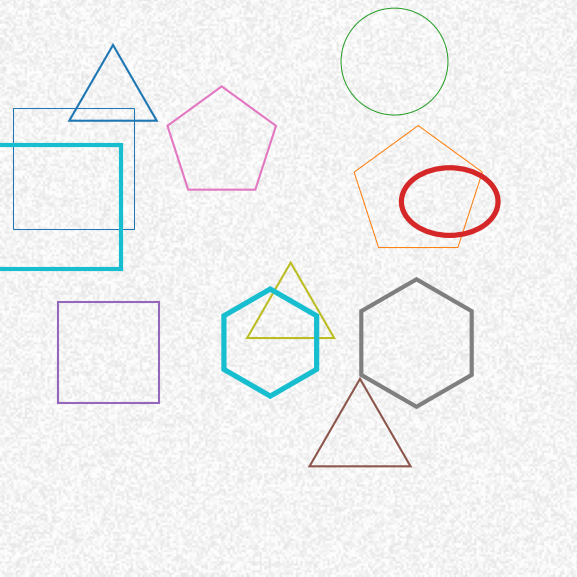[{"shape": "square", "thickness": 0.5, "radius": 0.52, "center": [0.128, 0.708]}, {"shape": "triangle", "thickness": 1, "radius": 0.44, "center": [0.196, 0.834]}, {"shape": "pentagon", "thickness": 0.5, "radius": 0.58, "center": [0.724, 0.665]}, {"shape": "circle", "thickness": 0.5, "radius": 0.46, "center": [0.683, 0.892]}, {"shape": "oval", "thickness": 2.5, "radius": 0.42, "center": [0.779, 0.65]}, {"shape": "square", "thickness": 1, "radius": 0.44, "center": [0.188, 0.389]}, {"shape": "triangle", "thickness": 1, "radius": 0.5, "center": [0.623, 0.242]}, {"shape": "pentagon", "thickness": 1, "radius": 0.49, "center": [0.384, 0.751]}, {"shape": "hexagon", "thickness": 2, "radius": 0.55, "center": [0.721, 0.405]}, {"shape": "triangle", "thickness": 1, "radius": 0.44, "center": [0.503, 0.457]}, {"shape": "hexagon", "thickness": 2.5, "radius": 0.46, "center": [0.468, 0.406]}, {"shape": "square", "thickness": 2, "radius": 0.53, "center": [0.102, 0.641]}]